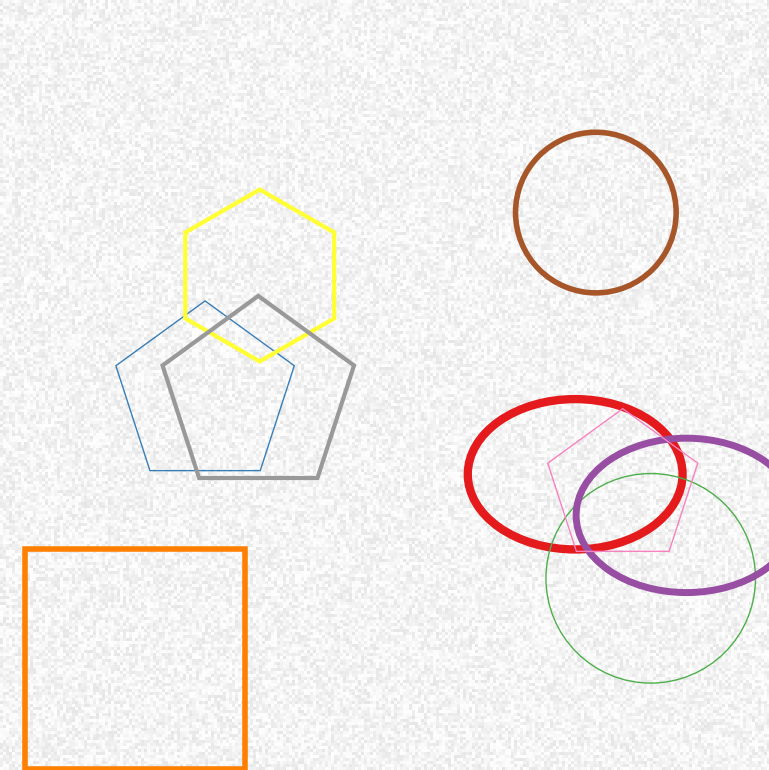[{"shape": "oval", "thickness": 3, "radius": 0.7, "center": [0.747, 0.384]}, {"shape": "pentagon", "thickness": 0.5, "radius": 0.61, "center": [0.266, 0.487]}, {"shape": "circle", "thickness": 0.5, "radius": 0.68, "center": [0.845, 0.249]}, {"shape": "oval", "thickness": 2.5, "radius": 0.72, "center": [0.891, 0.331]}, {"shape": "square", "thickness": 2, "radius": 0.71, "center": [0.175, 0.144]}, {"shape": "hexagon", "thickness": 1.5, "radius": 0.56, "center": [0.337, 0.642]}, {"shape": "circle", "thickness": 2, "radius": 0.52, "center": [0.774, 0.724]}, {"shape": "pentagon", "thickness": 0.5, "radius": 0.51, "center": [0.809, 0.367]}, {"shape": "pentagon", "thickness": 1.5, "radius": 0.65, "center": [0.335, 0.485]}]